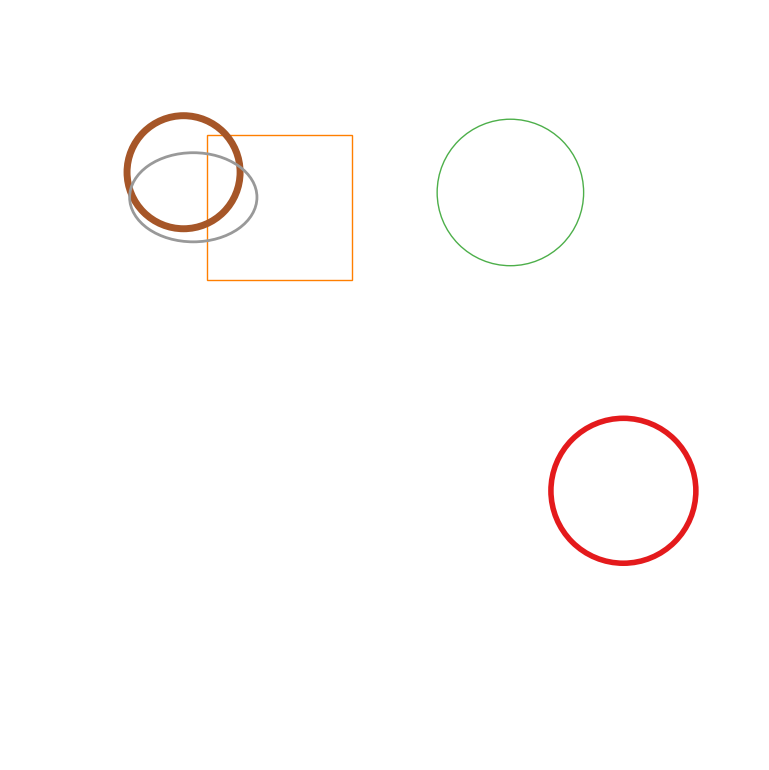[{"shape": "circle", "thickness": 2, "radius": 0.47, "center": [0.81, 0.363]}, {"shape": "circle", "thickness": 0.5, "radius": 0.48, "center": [0.663, 0.75]}, {"shape": "square", "thickness": 0.5, "radius": 0.47, "center": [0.363, 0.73]}, {"shape": "circle", "thickness": 2.5, "radius": 0.37, "center": [0.238, 0.776]}, {"shape": "oval", "thickness": 1, "radius": 0.41, "center": [0.251, 0.744]}]